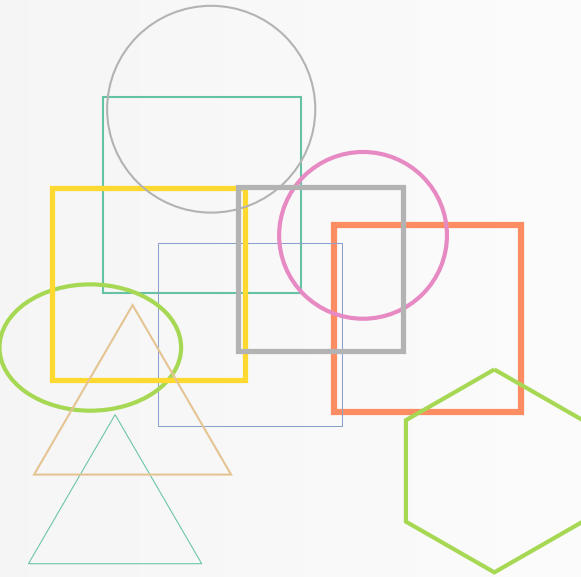[{"shape": "square", "thickness": 1, "radius": 0.85, "center": [0.348, 0.661]}, {"shape": "triangle", "thickness": 0.5, "radius": 0.86, "center": [0.198, 0.109]}, {"shape": "square", "thickness": 3, "radius": 0.81, "center": [0.735, 0.448]}, {"shape": "square", "thickness": 0.5, "radius": 0.79, "center": [0.43, 0.42]}, {"shape": "circle", "thickness": 2, "radius": 0.72, "center": [0.625, 0.592]}, {"shape": "hexagon", "thickness": 2, "radius": 0.88, "center": [0.851, 0.184]}, {"shape": "oval", "thickness": 2, "radius": 0.78, "center": [0.155, 0.397]}, {"shape": "square", "thickness": 2.5, "radius": 0.83, "center": [0.255, 0.507]}, {"shape": "triangle", "thickness": 1, "radius": 0.98, "center": [0.228, 0.275]}, {"shape": "square", "thickness": 2.5, "radius": 0.71, "center": [0.552, 0.534]}, {"shape": "circle", "thickness": 1, "radius": 0.9, "center": [0.363, 0.81]}]